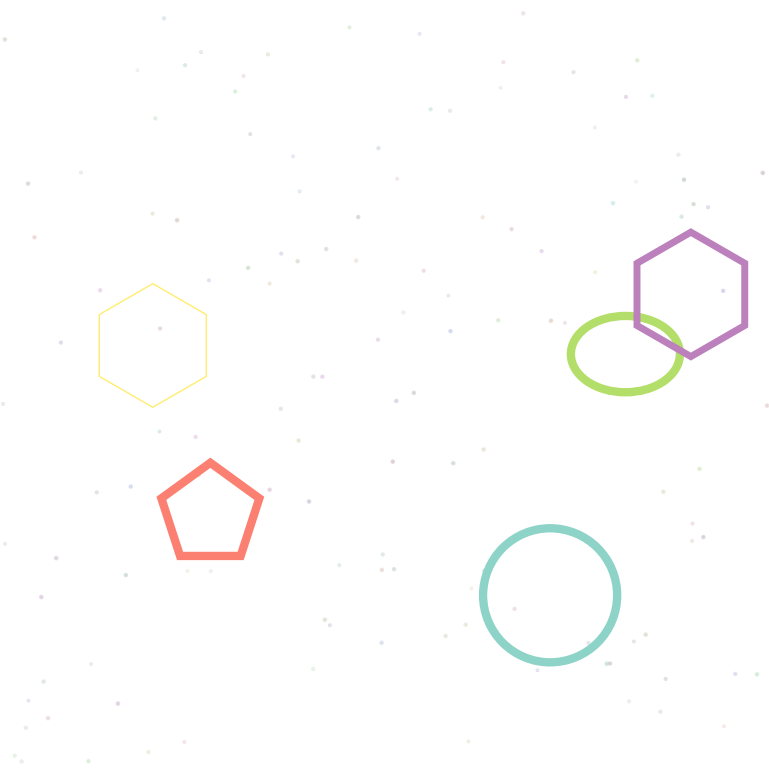[{"shape": "circle", "thickness": 3, "radius": 0.44, "center": [0.714, 0.227]}, {"shape": "pentagon", "thickness": 3, "radius": 0.33, "center": [0.273, 0.332]}, {"shape": "oval", "thickness": 3, "radius": 0.35, "center": [0.812, 0.54]}, {"shape": "hexagon", "thickness": 2.5, "radius": 0.4, "center": [0.897, 0.618]}, {"shape": "hexagon", "thickness": 0.5, "radius": 0.4, "center": [0.198, 0.551]}]